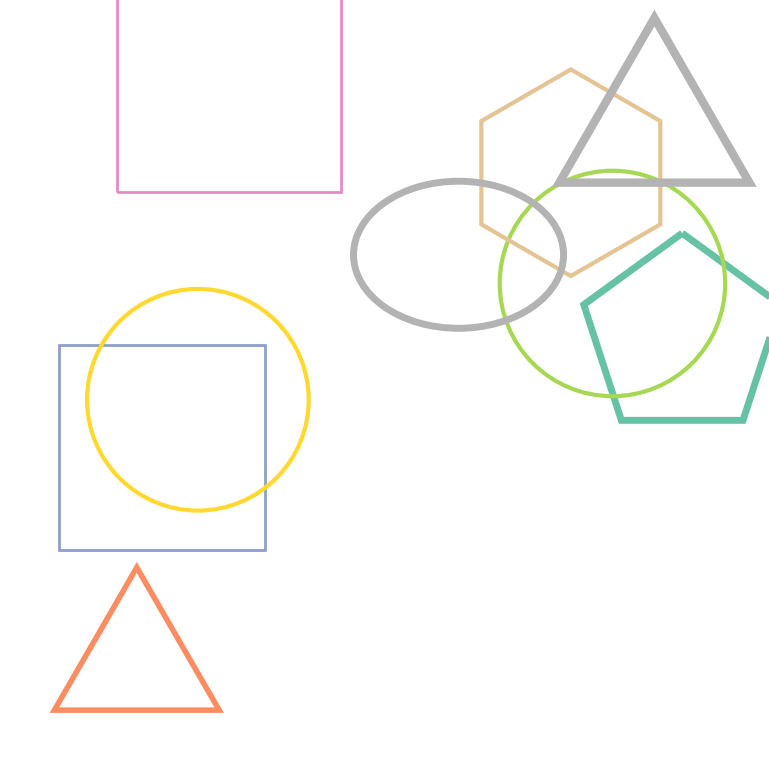[{"shape": "pentagon", "thickness": 2.5, "radius": 0.67, "center": [0.886, 0.563]}, {"shape": "triangle", "thickness": 2, "radius": 0.62, "center": [0.178, 0.14]}, {"shape": "square", "thickness": 1, "radius": 0.67, "center": [0.21, 0.419]}, {"shape": "square", "thickness": 1, "radius": 0.73, "center": [0.297, 0.895]}, {"shape": "circle", "thickness": 1.5, "radius": 0.73, "center": [0.795, 0.632]}, {"shape": "circle", "thickness": 1.5, "radius": 0.72, "center": [0.257, 0.481]}, {"shape": "hexagon", "thickness": 1.5, "radius": 0.67, "center": [0.741, 0.776]}, {"shape": "triangle", "thickness": 3, "radius": 0.71, "center": [0.85, 0.834]}, {"shape": "oval", "thickness": 2.5, "radius": 0.68, "center": [0.596, 0.669]}]